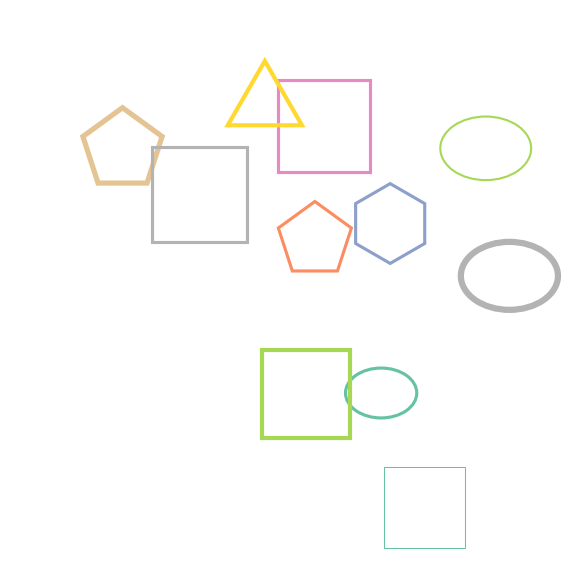[{"shape": "oval", "thickness": 1.5, "radius": 0.31, "center": [0.66, 0.319]}, {"shape": "square", "thickness": 0.5, "radius": 0.35, "center": [0.735, 0.121]}, {"shape": "pentagon", "thickness": 1.5, "radius": 0.33, "center": [0.545, 0.584]}, {"shape": "hexagon", "thickness": 1.5, "radius": 0.35, "center": [0.676, 0.612]}, {"shape": "square", "thickness": 1.5, "radius": 0.4, "center": [0.561, 0.781]}, {"shape": "oval", "thickness": 1, "radius": 0.39, "center": [0.841, 0.742]}, {"shape": "square", "thickness": 2, "radius": 0.38, "center": [0.529, 0.317]}, {"shape": "triangle", "thickness": 2, "radius": 0.37, "center": [0.459, 0.819]}, {"shape": "pentagon", "thickness": 2.5, "radius": 0.36, "center": [0.212, 0.74]}, {"shape": "square", "thickness": 1.5, "radius": 0.41, "center": [0.345, 0.662]}, {"shape": "oval", "thickness": 3, "radius": 0.42, "center": [0.882, 0.521]}]